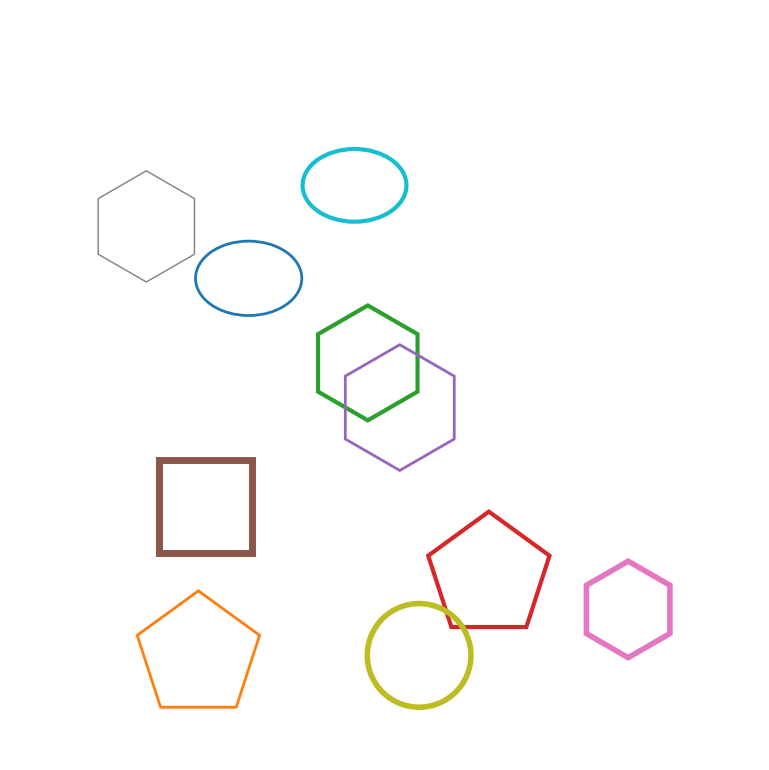[{"shape": "oval", "thickness": 1, "radius": 0.35, "center": [0.323, 0.639]}, {"shape": "pentagon", "thickness": 1, "radius": 0.42, "center": [0.258, 0.149]}, {"shape": "hexagon", "thickness": 1.5, "radius": 0.37, "center": [0.478, 0.529]}, {"shape": "pentagon", "thickness": 1.5, "radius": 0.41, "center": [0.635, 0.253]}, {"shape": "hexagon", "thickness": 1, "radius": 0.41, "center": [0.519, 0.471]}, {"shape": "square", "thickness": 2.5, "radius": 0.3, "center": [0.267, 0.343]}, {"shape": "hexagon", "thickness": 2, "radius": 0.31, "center": [0.816, 0.209]}, {"shape": "hexagon", "thickness": 0.5, "radius": 0.36, "center": [0.19, 0.706]}, {"shape": "circle", "thickness": 2, "radius": 0.34, "center": [0.544, 0.149]}, {"shape": "oval", "thickness": 1.5, "radius": 0.34, "center": [0.46, 0.759]}]